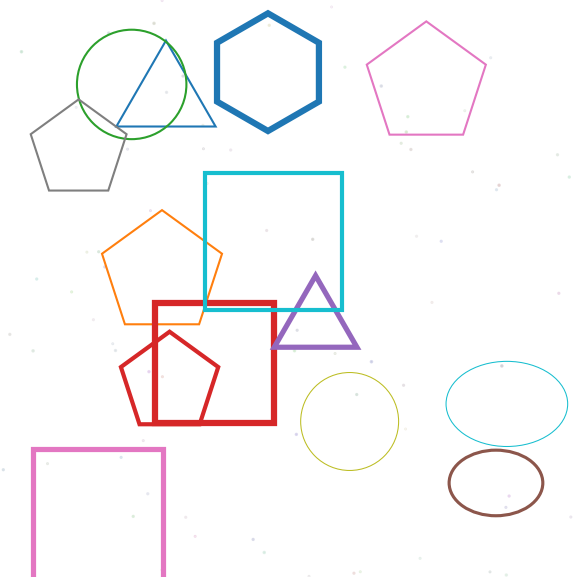[{"shape": "hexagon", "thickness": 3, "radius": 0.51, "center": [0.464, 0.874]}, {"shape": "triangle", "thickness": 1, "radius": 0.5, "center": [0.287, 0.83]}, {"shape": "pentagon", "thickness": 1, "radius": 0.55, "center": [0.281, 0.526]}, {"shape": "circle", "thickness": 1, "radius": 0.47, "center": [0.228, 0.853]}, {"shape": "pentagon", "thickness": 2, "radius": 0.44, "center": [0.294, 0.336]}, {"shape": "square", "thickness": 3, "radius": 0.52, "center": [0.372, 0.371]}, {"shape": "triangle", "thickness": 2.5, "radius": 0.41, "center": [0.546, 0.439]}, {"shape": "oval", "thickness": 1.5, "radius": 0.41, "center": [0.859, 0.163]}, {"shape": "pentagon", "thickness": 1, "radius": 0.54, "center": [0.738, 0.854]}, {"shape": "square", "thickness": 2.5, "radius": 0.56, "center": [0.17, 0.109]}, {"shape": "pentagon", "thickness": 1, "radius": 0.44, "center": [0.136, 0.74]}, {"shape": "circle", "thickness": 0.5, "radius": 0.42, "center": [0.605, 0.269]}, {"shape": "oval", "thickness": 0.5, "radius": 0.53, "center": [0.878, 0.3]}, {"shape": "square", "thickness": 2, "radius": 0.59, "center": [0.473, 0.582]}]